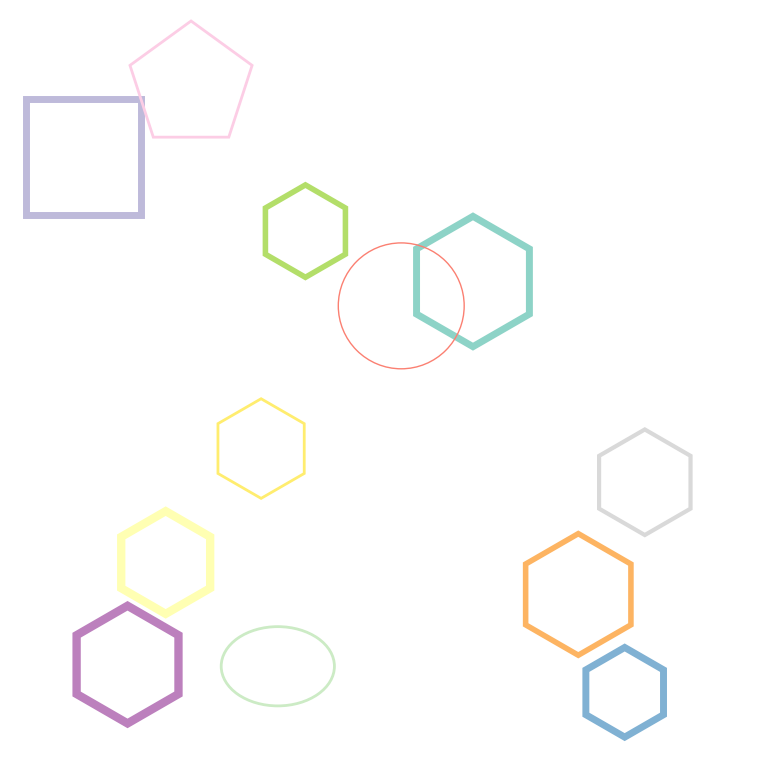[{"shape": "hexagon", "thickness": 2.5, "radius": 0.42, "center": [0.614, 0.634]}, {"shape": "hexagon", "thickness": 3, "radius": 0.33, "center": [0.215, 0.269]}, {"shape": "square", "thickness": 2.5, "radius": 0.38, "center": [0.108, 0.796]}, {"shape": "circle", "thickness": 0.5, "radius": 0.41, "center": [0.521, 0.603]}, {"shape": "hexagon", "thickness": 2.5, "radius": 0.29, "center": [0.811, 0.101]}, {"shape": "hexagon", "thickness": 2, "radius": 0.39, "center": [0.751, 0.228]}, {"shape": "hexagon", "thickness": 2, "radius": 0.3, "center": [0.397, 0.7]}, {"shape": "pentagon", "thickness": 1, "radius": 0.42, "center": [0.248, 0.889]}, {"shape": "hexagon", "thickness": 1.5, "radius": 0.34, "center": [0.837, 0.374]}, {"shape": "hexagon", "thickness": 3, "radius": 0.38, "center": [0.166, 0.137]}, {"shape": "oval", "thickness": 1, "radius": 0.37, "center": [0.361, 0.135]}, {"shape": "hexagon", "thickness": 1, "radius": 0.32, "center": [0.339, 0.417]}]